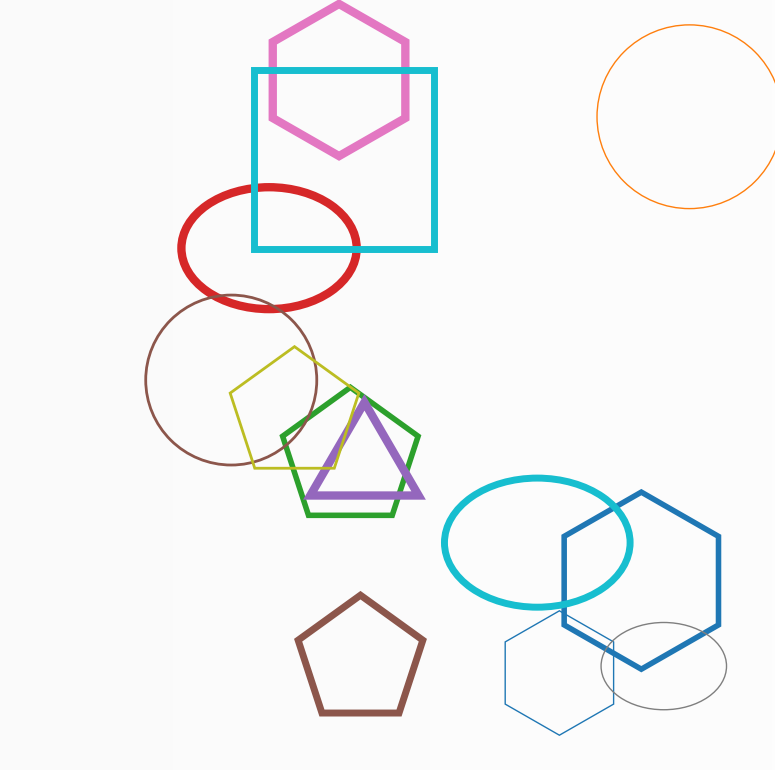[{"shape": "hexagon", "thickness": 2, "radius": 0.57, "center": [0.828, 0.246]}, {"shape": "hexagon", "thickness": 0.5, "radius": 0.4, "center": [0.722, 0.126]}, {"shape": "circle", "thickness": 0.5, "radius": 0.6, "center": [0.89, 0.848]}, {"shape": "pentagon", "thickness": 2, "radius": 0.46, "center": [0.452, 0.405]}, {"shape": "oval", "thickness": 3, "radius": 0.57, "center": [0.347, 0.678]}, {"shape": "triangle", "thickness": 3, "radius": 0.4, "center": [0.47, 0.397]}, {"shape": "circle", "thickness": 1, "radius": 0.55, "center": [0.298, 0.506]}, {"shape": "pentagon", "thickness": 2.5, "radius": 0.42, "center": [0.465, 0.142]}, {"shape": "hexagon", "thickness": 3, "radius": 0.49, "center": [0.437, 0.896]}, {"shape": "oval", "thickness": 0.5, "radius": 0.4, "center": [0.857, 0.135]}, {"shape": "pentagon", "thickness": 1, "radius": 0.44, "center": [0.38, 0.463]}, {"shape": "square", "thickness": 2.5, "radius": 0.58, "center": [0.444, 0.793]}, {"shape": "oval", "thickness": 2.5, "radius": 0.6, "center": [0.693, 0.295]}]